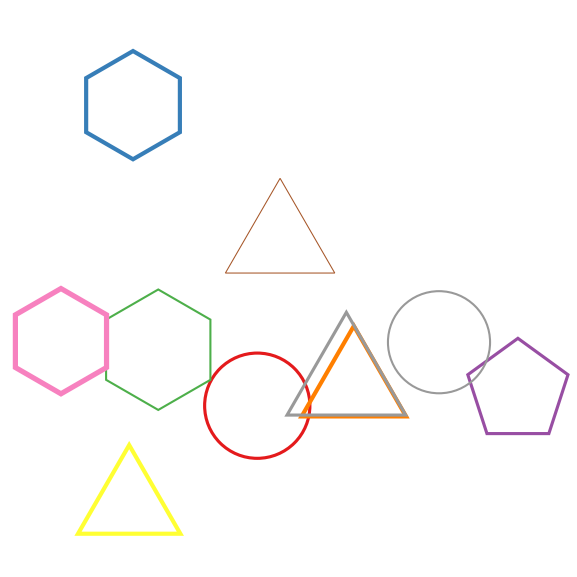[{"shape": "circle", "thickness": 1.5, "radius": 0.46, "center": [0.445, 0.297]}, {"shape": "hexagon", "thickness": 2, "radius": 0.47, "center": [0.23, 0.817]}, {"shape": "hexagon", "thickness": 1, "radius": 0.52, "center": [0.274, 0.394]}, {"shape": "pentagon", "thickness": 1.5, "radius": 0.46, "center": [0.897, 0.322]}, {"shape": "triangle", "thickness": 2, "radius": 0.52, "center": [0.613, 0.33]}, {"shape": "triangle", "thickness": 2, "radius": 0.51, "center": [0.224, 0.126]}, {"shape": "triangle", "thickness": 0.5, "radius": 0.55, "center": [0.485, 0.581]}, {"shape": "hexagon", "thickness": 2.5, "radius": 0.46, "center": [0.106, 0.408]}, {"shape": "circle", "thickness": 1, "radius": 0.44, "center": [0.76, 0.407]}, {"shape": "triangle", "thickness": 1.5, "radius": 0.59, "center": [0.6, 0.34]}]